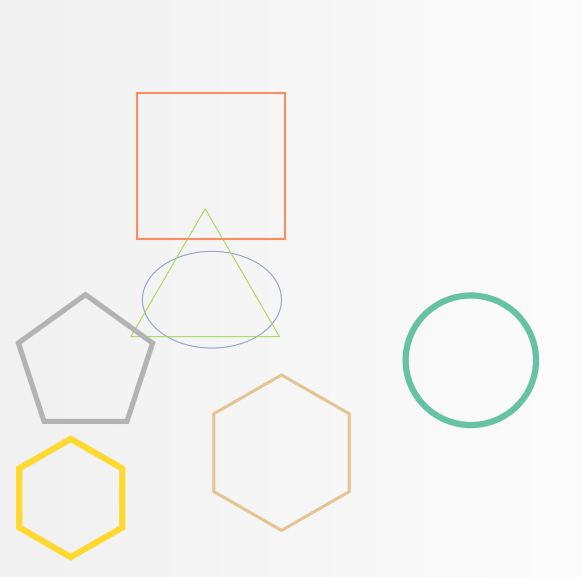[{"shape": "circle", "thickness": 3, "radius": 0.56, "center": [0.81, 0.375]}, {"shape": "square", "thickness": 1, "radius": 0.63, "center": [0.363, 0.711]}, {"shape": "oval", "thickness": 0.5, "radius": 0.6, "center": [0.365, 0.48]}, {"shape": "triangle", "thickness": 0.5, "radius": 0.74, "center": [0.353, 0.49]}, {"shape": "hexagon", "thickness": 3, "radius": 0.51, "center": [0.122, 0.137]}, {"shape": "hexagon", "thickness": 1.5, "radius": 0.67, "center": [0.484, 0.215]}, {"shape": "pentagon", "thickness": 2.5, "radius": 0.61, "center": [0.147, 0.368]}]